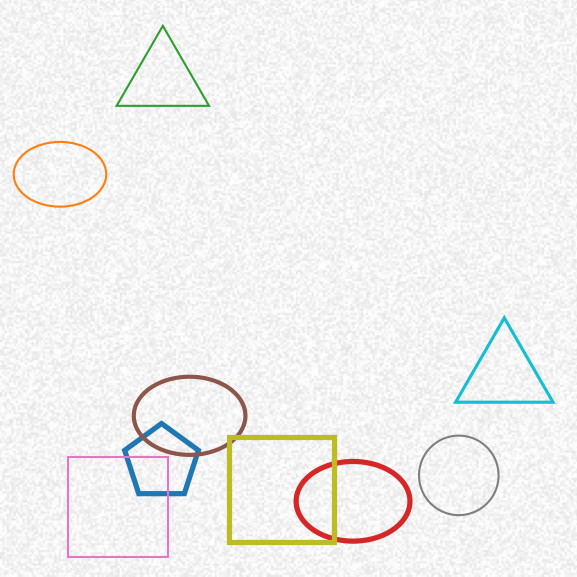[{"shape": "pentagon", "thickness": 2.5, "radius": 0.34, "center": [0.28, 0.199]}, {"shape": "oval", "thickness": 1, "radius": 0.4, "center": [0.104, 0.697]}, {"shape": "triangle", "thickness": 1, "radius": 0.46, "center": [0.282, 0.862]}, {"shape": "oval", "thickness": 2.5, "radius": 0.49, "center": [0.611, 0.131]}, {"shape": "oval", "thickness": 2, "radius": 0.48, "center": [0.328, 0.279]}, {"shape": "square", "thickness": 1, "radius": 0.44, "center": [0.205, 0.122]}, {"shape": "circle", "thickness": 1, "radius": 0.34, "center": [0.794, 0.176]}, {"shape": "square", "thickness": 2.5, "radius": 0.45, "center": [0.488, 0.152]}, {"shape": "triangle", "thickness": 1.5, "radius": 0.49, "center": [0.873, 0.351]}]